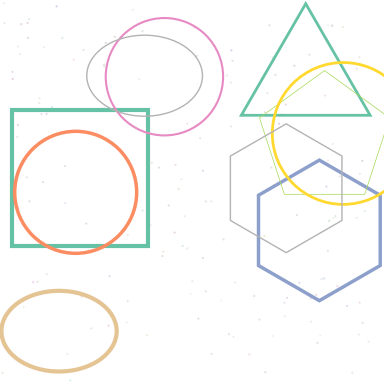[{"shape": "triangle", "thickness": 2, "radius": 0.97, "center": [0.794, 0.797]}, {"shape": "square", "thickness": 3, "radius": 0.89, "center": [0.208, 0.538]}, {"shape": "circle", "thickness": 2.5, "radius": 0.79, "center": [0.197, 0.5]}, {"shape": "hexagon", "thickness": 2.5, "radius": 0.91, "center": [0.83, 0.402]}, {"shape": "circle", "thickness": 1.5, "radius": 0.76, "center": [0.427, 0.801]}, {"shape": "pentagon", "thickness": 0.5, "radius": 0.89, "center": [0.843, 0.639]}, {"shape": "circle", "thickness": 2, "radius": 0.92, "center": [0.892, 0.653]}, {"shape": "oval", "thickness": 3, "radius": 0.75, "center": [0.153, 0.14]}, {"shape": "hexagon", "thickness": 1, "radius": 0.84, "center": [0.743, 0.511]}, {"shape": "oval", "thickness": 1, "radius": 0.75, "center": [0.376, 0.803]}]